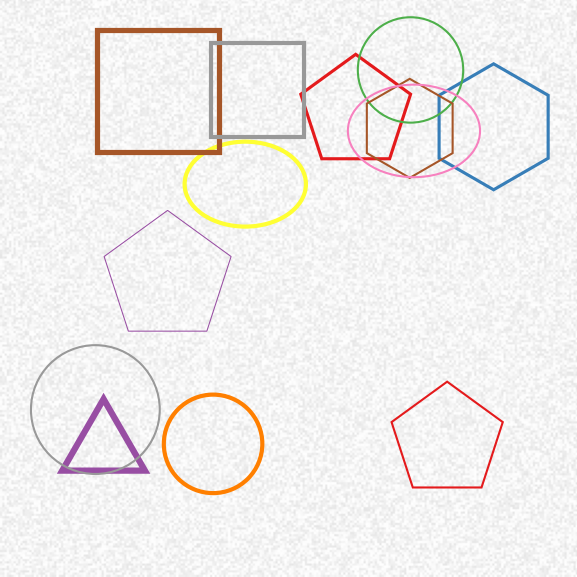[{"shape": "pentagon", "thickness": 1, "radius": 0.51, "center": [0.774, 0.237]}, {"shape": "pentagon", "thickness": 1.5, "radius": 0.5, "center": [0.616, 0.805]}, {"shape": "hexagon", "thickness": 1.5, "radius": 0.55, "center": [0.855, 0.78]}, {"shape": "circle", "thickness": 1, "radius": 0.46, "center": [0.711, 0.878]}, {"shape": "triangle", "thickness": 3, "radius": 0.41, "center": [0.179, 0.226]}, {"shape": "pentagon", "thickness": 0.5, "radius": 0.58, "center": [0.29, 0.519]}, {"shape": "circle", "thickness": 2, "radius": 0.43, "center": [0.369, 0.231]}, {"shape": "oval", "thickness": 2, "radius": 0.53, "center": [0.425, 0.68]}, {"shape": "hexagon", "thickness": 1, "radius": 0.43, "center": [0.709, 0.777]}, {"shape": "square", "thickness": 2.5, "radius": 0.53, "center": [0.273, 0.841]}, {"shape": "oval", "thickness": 1, "radius": 0.57, "center": [0.717, 0.772]}, {"shape": "circle", "thickness": 1, "radius": 0.56, "center": [0.165, 0.29]}, {"shape": "square", "thickness": 2, "radius": 0.4, "center": [0.446, 0.843]}]